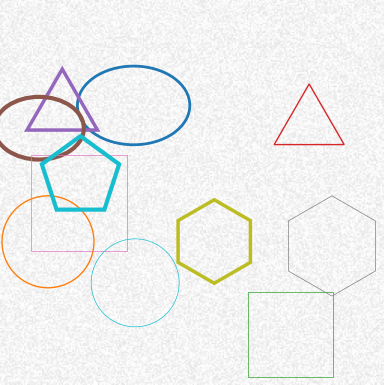[{"shape": "oval", "thickness": 2, "radius": 0.73, "center": [0.347, 0.726]}, {"shape": "circle", "thickness": 1, "radius": 0.6, "center": [0.125, 0.372]}, {"shape": "square", "thickness": 0.5, "radius": 0.55, "center": [0.754, 0.132]}, {"shape": "triangle", "thickness": 1, "radius": 0.52, "center": [0.803, 0.677]}, {"shape": "triangle", "thickness": 2.5, "radius": 0.53, "center": [0.162, 0.715]}, {"shape": "oval", "thickness": 3, "radius": 0.58, "center": [0.101, 0.667]}, {"shape": "square", "thickness": 0.5, "radius": 0.63, "center": [0.205, 0.472]}, {"shape": "hexagon", "thickness": 0.5, "radius": 0.65, "center": [0.862, 0.361]}, {"shape": "hexagon", "thickness": 2.5, "radius": 0.54, "center": [0.556, 0.373]}, {"shape": "pentagon", "thickness": 3, "radius": 0.53, "center": [0.209, 0.541]}, {"shape": "circle", "thickness": 0.5, "radius": 0.57, "center": [0.351, 0.265]}]